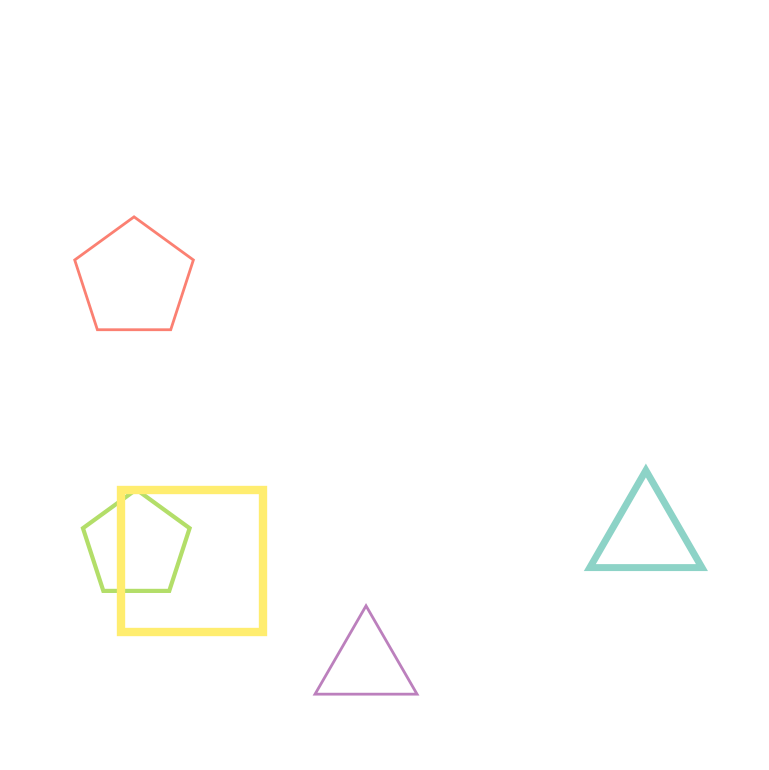[{"shape": "triangle", "thickness": 2.5, "radius": 0.42, "center": [0.839, 0.305]}, {"shape": "pentagon", "thickness": 1, "radius": 0.41, "center": [0.174, 0.637]}, {"shape": "pentagon", "thickness": 1.5, "radius": 0.36, "center": [0.177, 0.292]}, {"shape": "triangle", "thickness": 1, "radius": 0.38, "center": [0.475, 0.137]}, {"shape": "square", "thickness": 3, "radius": 0.46, "center": [0.249, 0.271]}]